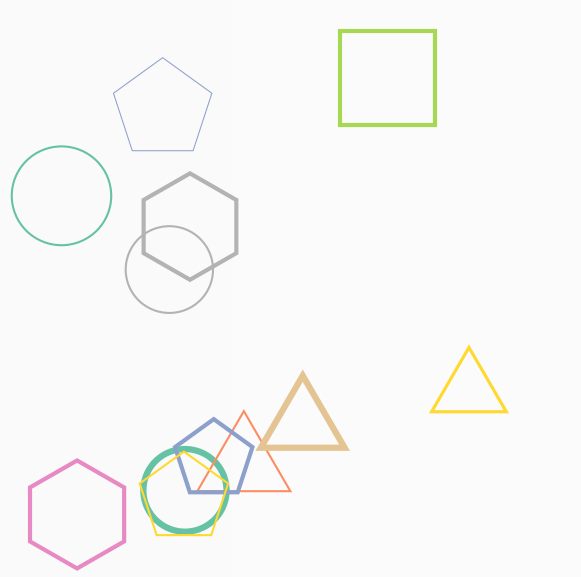[{"shape": "circle", "thickness": 1, "radius": 0.43, "center": [0.106, 0.66]}, {"shape": "circle", "thickness": 3, "radius": 0.36, "center": [0.318, 0.15]}, {"shape": "triangle", "thickness": 1, "radius": 0.46, "center": [0.42, 0.195]}, {"shape": "pentagon", "thickness": 2, "radius": 0.35, "center": [0.368, 0.203]}, {"shape": "pentagon", "thickness": 0.5, "radius": 0.45, "center": [0.28, 0.81]}, {"shape": "hexagon", "thickness": 2, "radius": 0.47, "center": [0.133, 0.108]}, {"shape": "square", "thickness": 2, "radius": 0.41, "center": [0.666, 0.865]}, {"shape": "triangle", "thickness": 1.5, "radius": 0.37, "center": [0.807, 0.323]}, {"shape": "pentagon", "thickness": 1, "radius": 0.4, "center": [0.316, 0.137]}, {"shape": "triangle", "thickness": 3, "radius": 0.42, "center": [0.521, 0.265]}, {"shape": "hexagon", "thickness": 2, "radius": 0.46, "center": [0.327, 0.607]}, {"shape": "circle", "thickness": 1, "radius": 0.38, "center": [0.291, 0.532]}]